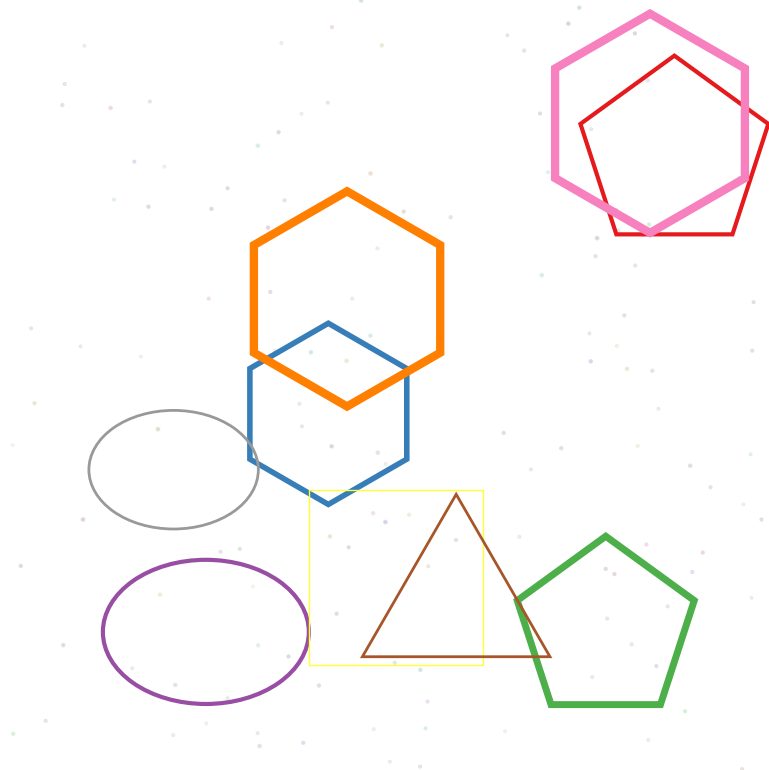[{"shape": "pentagon", "thickness": 1.5, "radius": 0.64, "center": [0.876, 0.799]}, {"shape": "hexagon", "thickness": 2, "radius": 0.59, "center": [0.426, 0.463]}, {"shape": "pentagon", "thickness": 2.5, "radius": 0.6, "center": [0.787, 0.183]}, {"shape": "oval", "thickness": 1.5, "radius": 0.67, "center": [0.267, 0.179]}, {"shape": "hexagon", "thickness": 3, "radius": 0.7, "center": [0.451, 0.612]}, {"shape": "square", "thickness": 0.5, "radius": 0.57, "center": [0.514, 0.25]}, {"shape": "triangle", "thickness": 1, "radius": 0.7, "center": [0.592, 0.217]}, {"shape": "hexagon", "thickness": 3, "radius": 0.71, "center": [0.844, 0.84]}, {"shape": "oval", "thickness": 1, "radius": 0.55, "center": [0.225, 0.39]}]